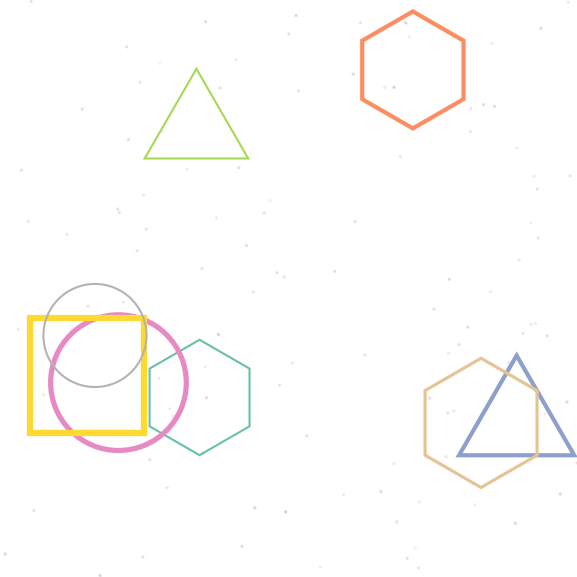[{"shape": "hexagon", "thickness": 1, "radius": 0.5, "center": [0.346, 0.311]}, {"shape": "hexagon", "thickness": 2, "radius": 0.51, "center": [0.715, 0.878]}, {"shape": "triangle", "thickness": 2, "radius": 0.58, "center": [0.895, 0.268]}, {"shape": "circle", "thickness": 2.5, "radius": 0.59, "center": [0.205, 0.337]}, {"shape": "triangle", "thickness": 1, "radius": 0.52, "center": [0.34, 0.776]}, {"shape": "square", "thickness": 3, "radius": 0.5, "center": [0.151, 0.349]}, {"shape": "hexagon", "thickness": 1.5, "radius": 0.56, "center": [0.833, 0.267]}, {"shape": "circle", "thickness": 1, "radius": 0.45, "center": [0.164, 0.418]}]